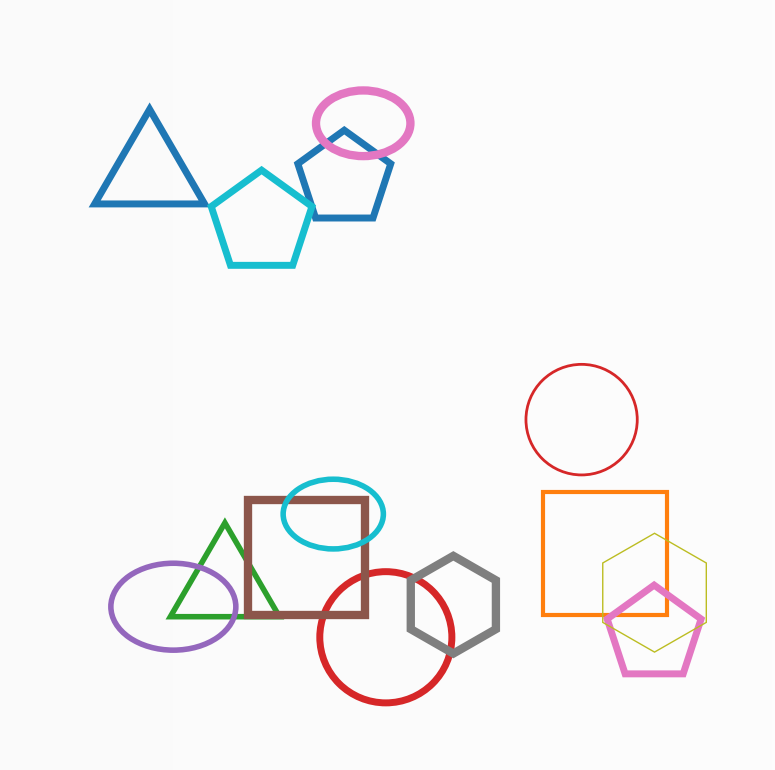[{"shape": "pentagon", "thickness": 2.5, "radius": 0.32, "center": [0.444, 0.768]}, {"shape": "triangle", "thickness": 2.5, "radius": 0.41, "center": [0.193, 0.776]}, {"shape": "square", "thickness": 1.5, "radius": 0.4, "center": [0.78, 0.282]}, {"shape": "triangle", "thickness": 2, "radius": 0.41, "center": [0.29, 0.24]}, {"shape": "circle", "thickness": 2.5, "radius": 0.43, "center": [0.498, 0.172]}, {"shape": "circle", "thickness": 1, "radius": 0.36, "center": [0.75, 0.455]}, {"shape": "oval", "thickness": 2, "radius": 0.4, "center": [0.224, 0.212]}, {"shape": "square", "thickness": 3, "radius": 0.38, "center": [0.396, 0.276]}, {"shape": "oval", "thickness": 3, "radius": 0.3, "center": [0.469, 0.84]}, {"shape": "pentagon", "thickness": 2.5, "radius": 0.32, "center": [0.844, 0.176]}, {"shape": "hexagon", "thickness": 3, "radius": 0.32, "center": [0.585, 0.215]}, {"shape": "hexagon", "thickness": 0.5, "radius": 0.39, "center": [0.845, 0.23]}, {"shape": "pentagon", "thickness": 2.5, "radius": 0.34, "center": [0.338, 0.711]}, {"shape": "oval", "thickness": 2, "radius": 0.32, "center": [0.43, 0.332]}]